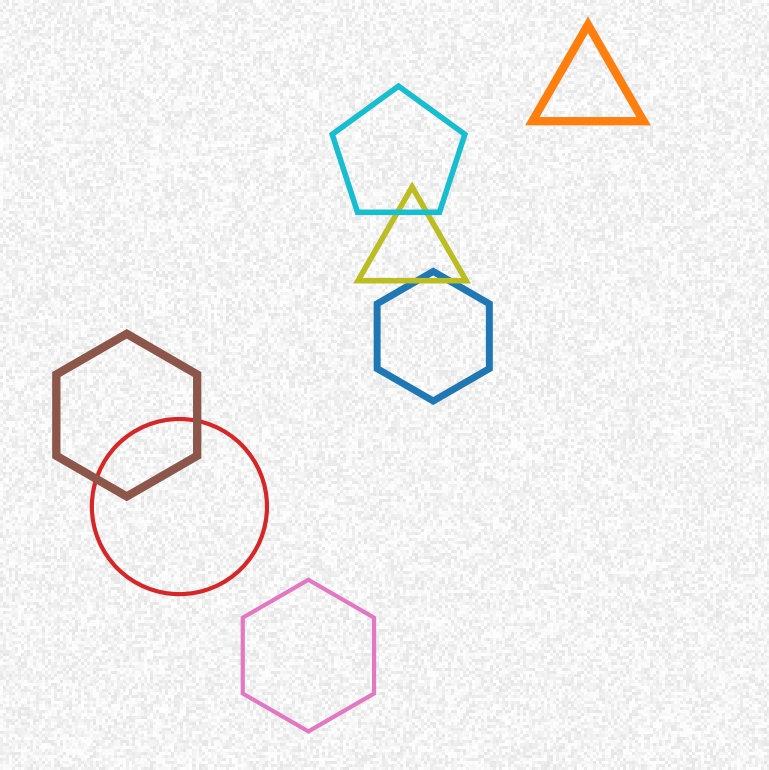[{"shape": "hexagon", "thickness": 2.5, "radius": 0.42, "center": [0.563, 0.563]}, {"shape": "triangle", "thickness": 3, "radius": 0.42, "center": [0.764, 0.884]}, {"shape": "circle", "thickness": 1.5, "radius": 0.57, "center": [0.233, 0.342]}, {"shape": "hexagon", "thickness": 3, "radius": 0.53, "center": [0.165, 0.461]}, {"shape": "hexagon", "thickness": 1.5, "radius": 0.49, "center": [0.401, 0.149]}, {"shape": "triangle", "thickness": 2, "radius": 0.41, "center": [0.535, 0.676]}, {"shape": "pentagon", "thickness": 2, "radius": 0.45, "center": [0.518, 0.798]}]